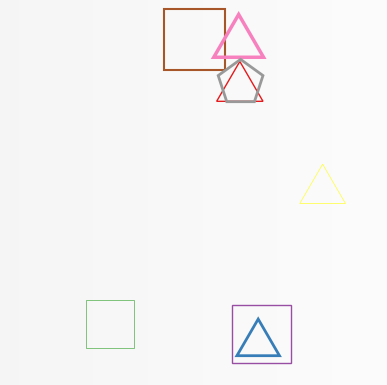[{"shape": "triangle", "thickness": 1, "radius": 0.35, "center": [0.619, 0.771]}, {"shape": "triangle", "thickness": 2, "radius": 0.32, "center": [0.666, 0.108]}, {"shape": "square", "thickness": 0.5, "radius": 0.31, "center": [0.283, 0.159]}, {"shape": "square", "thickness": 1, "radius": 0.38, "center": [0.675, 0.134]}, {"shape": "triangle", "thickness": 0.5, "radius": 0.34, "center": [0.833, 0.505]}, {"shape": "square", "thickness": 1.5, "radius": 0.4, "center": [0.501, 0.898]}, {"shape": "triangle", "thickness": 2.5, "radius": 0.37, "center": [0.616, 0.888]}, {"shape": "pentagon", "thickness": 2, "radius": 0.3, "center": [0.621, 0.785]}]